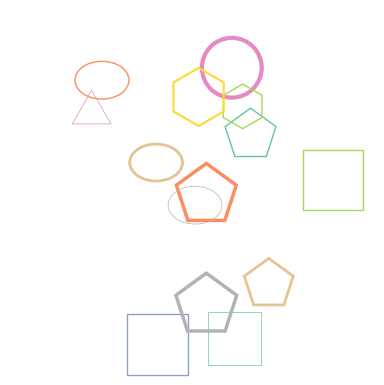[{"shape": "pentagon", "thickness": 1, "radius": 0.35, "center": [0.651, 0.65]}, {"shape": "square", "thickness": 0.5, "radius": 0.35, "center": [0.609, 0.121]}, {"shape": "oval", "thickness": 1, "radius": 0.35, "center": [0.265, 0.792]}, {"shape": "pentagon", "thickness": 2.5, "radius": 0.41, "center": [0.536, 0.494]}, {"shape": "square", "thickness": 1, "radius": 0.4, "center": [0.409, 0.105]}, {"shape": "triangle", "thickness": 0.5, "radius": 0.29, "center": [0.238, 0.707]}, {"shape": "circle", "thickness": 3, "radius": 0.39, "center": [0.602, 0.824]}, {"shape": "hexagon", "thickness": 1, "radius": 0.29, "center": [0.63, 0.724]}, {"shape": "square", "thickness": 1, "radius": 0.39, "center": [0.865, 0.532]}, {"shape": "hexagon", "thickness": 1.5, "radius": 0.38, "center": [0.516, 0.748]}, {"shape": "pentagon", "thickness": 2, "radius": 0.33, "center": [0.698, 0.262]}, {"shape": "oval", "thickness": 2, "radius": 0.34, "center": [0.405, 0.578]}, {"shape": "oval", "thickness": 0.5, "radius": 0.35, "center": [0.507, 0.467]}, {"shape": "pentagon", "thickness": 2.5, "radius": 0.42, "center": [0.536, 0.207]}]